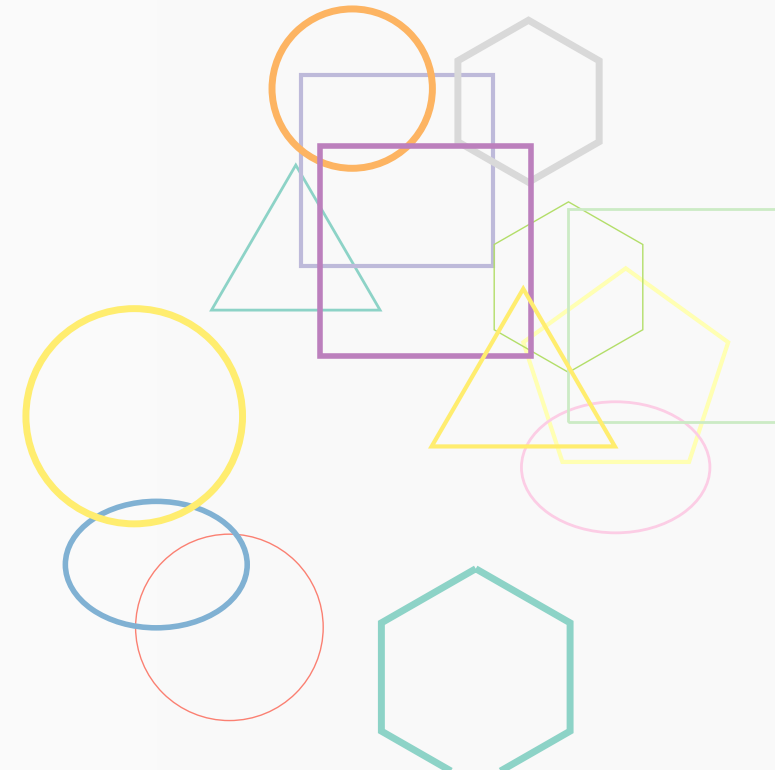[{"shape": "hexagon", "thickness": 2.5, "radius": 0.7, "center": [0.614, 0.121]}, {"shape": "triangle", "thickness": 1, "radius": 0.63, "center": [0.382, 0.66]}, {"shape": "pentagon", "thickness": 1.5, "radius": 0.69, "center": [0.807, 0.513]}, {"shape": "square", "thickness": 1.5, "radius": 0.62, "center": [0.512, 0.779]}, {"shape": "circle", "thickness": 0.5, "radius": 0.61, "center": [0.296, 0.185]}, {"shape": "oval", "thickness": 2, "radius": 0.59, "center": [0.202, 0.267]}, {"shape": "circle", "thickness": 2.5, "radius": 0.52, "center": [0.454, 0.885]}, {"shape": "hexagon", "thickness": 0.5, "radius": 0.55, "center": [0.734, 0.627]}, {"shape": "oval", "thickness": 1, "radius": 0.61, "center": [0.794, 0.393]}, {"shape": "hexagon", "thickness": 2.5, "radius": 0.53, "center": [0.682, 0.868]}, {"shape": "square", "thickness": 2, "radius": 0.68, "center": [0.549, 0.674]}, {"shape": "square", "thickness": 1, "radius": 0.69, "center": [0.872, 0.59]}, {"shape": "triangle", "thickness": 1.5, "radius": 0.68, "center": [0.675, 0.488]}, {"shape": "circle", "thickness": 2.5, "radius": 0.7, "center": [0.173, 0.459]}]